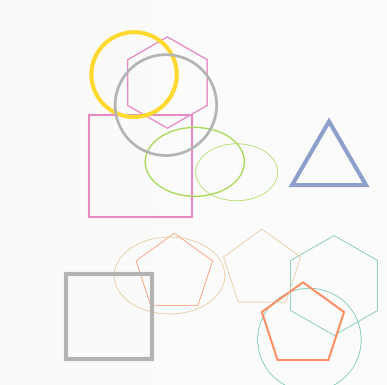[{"shape": "circle", "thickness": 0.5, "radius": 0.67, "center": [0.799, 0.118]}, {"shape": "hexagon", "thickness": 0.5, "radius": 0.65, "center": [0.862, 0.258]}, {"shape": "pentagon", "thickness": 1.5, "radius": 0.56, "center": [0.782, 0.155]}, {"shape": "pentagon", "thickness": 0.5, "radius": 0.52, "center": [0.45, 0.29]}, {"shape": "triangle", "thickness": 3, "radius": 0.55, "center": [0.849, 0.574]}, {"shape": "square", "thickness": 1.5, "radius": 0.66, "center": [0.362, 0.568]}, {"shape": "hexagon", "thickness": 1, "radius": 0.59, "center": [0.432, 0.786]}, {"shape": "oval", "thickness": 0.5, "radius": 0.53, "center": [0.611, 0.553]}, {"shape": "oval", "thickness": 1, "radius": 0.64, "center": [0.503, 0.58]}, {"shape": "circle", "thickness": 3, "radius": 0.55, "center": [0.346, 0.806]}, {"shape": "oval", "thickness": 0.5, "radius": 0.71, "center": [0.437, 0.284]}, {"shape": "pentagon", "thickness": 0.5, "radius": 0.52, "center": [0.676, 0.3]}, {"shape": "circle", "thickness": 2, "radius": 0.65, "center": [0.428, 0.727]}, {"shape": "square", "thickness": 3, "radius": 0.55, "center": [0.28, 0.178]}]